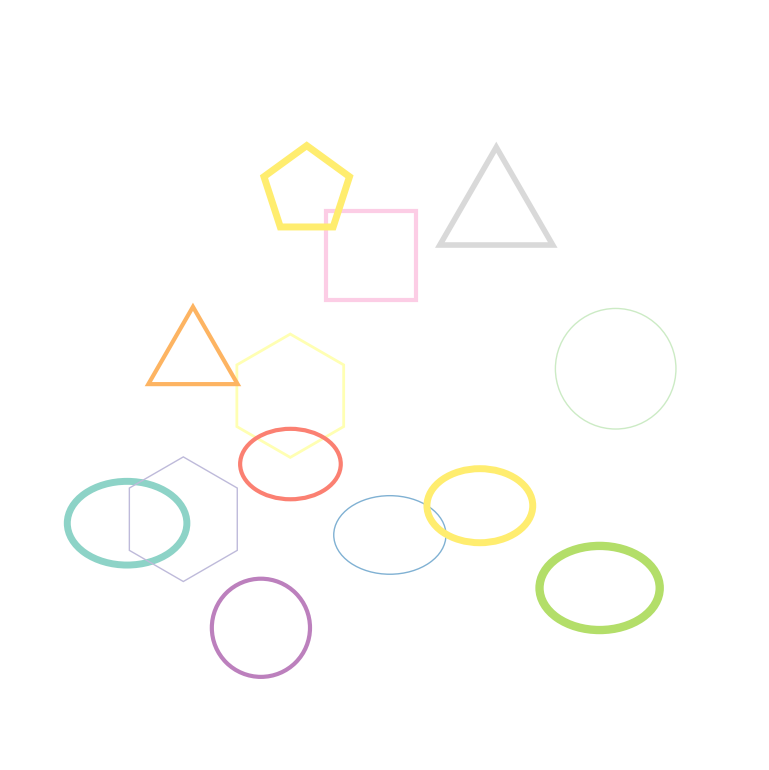[{"shape": "oval", "thickness": 2.5, "radius": 0.39, "center": [0.165, 0.321]}, {"shape": "hexagon", "thickness": 1, "radius": 0.4, "center": [0.377, 0.486]}, {"shape": "hexagon", "thickness": 0.5, "radius": 0.4, "center": [0.238, 0.326]}, {"shape": "oval", "thickness": 1.5, "radius": 0.33, "center": [0.377, 0.397]}, {"shape": "oval", "thickness": 0.5, "radius": 0.36, "center": [0.506, 0.305]}, {"shape": "triangle", "thickness": 1.5, "radius": 0.33, "center": [0.251, 0.535]}, {"shape": "oval", "thickness": 3, "radius": 0.39, "center": [0.779, 0.236]}, {"shape": "square", "thickness": 1.5, "radius": 0.29, "center": [0.482, 0.668]}, {"shape": "triangle", "thickness": 2, "radius": 0.42, "center": [0.645, 0.724]}, {"shape": "circle", "thickness": 1.5, "radius": 0.32, "center": [0.339, 0.185]}, {"shape": "circle", "thickness": 0.5, "radius": 0.39, "center": [0.8, 0.521]}, {"shape": "pentagon", "thickness": 2.5, "radius": 0.29, "center": [0.398, 0.752]}, {"shape": "oval", "thickness": 2.5, "radius": 0.34, "center": [0.623, 0.343]}]